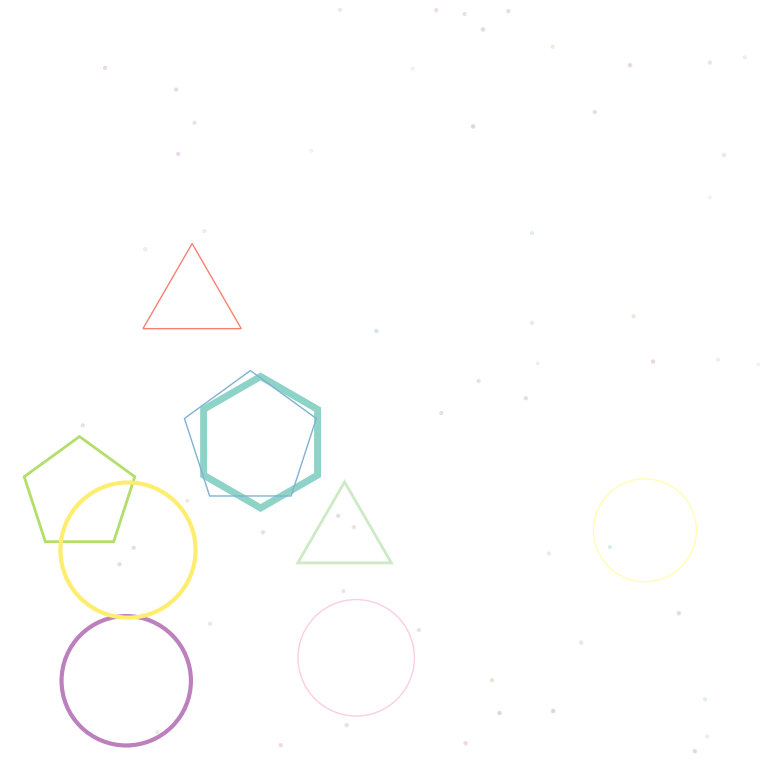[{"shape": "hexagon", "thickness": 2.5, "radius": 0.43, "center": [0.338, 0.426]}, {"shape": "circle", "thickness": 0.5, "radius": 0.33, "center": [0.838, 0.311]}, {"shape": "triangle", "thickness": 0.5, "radius": 0.37, "center": [0.25, 0.61]}, {"shape": "pentagon", "thickness": 0.5, "radius": 0.45, "center": [0.325, 0.429]}, {"shape": "pentagon", "thickness": 1, "radius": 0.38, "center": [0.103, 0.358]}, {"shape": "circle", "thickness": 0.5, "radius": 0.38, "center": [0.463, 0.146]}, {"shape": "circle", "thickness": 1.5, "radius": 0.42, "center": [0.164, 0.116]}, {"shape": "triangle", "thickness": 1, "radius": 0.35, "center": [0.447, 0.304]}, {"shape": "circle", "thickness": 1.5, "radius": 0.44, "center": [0.166, 0.286]}]